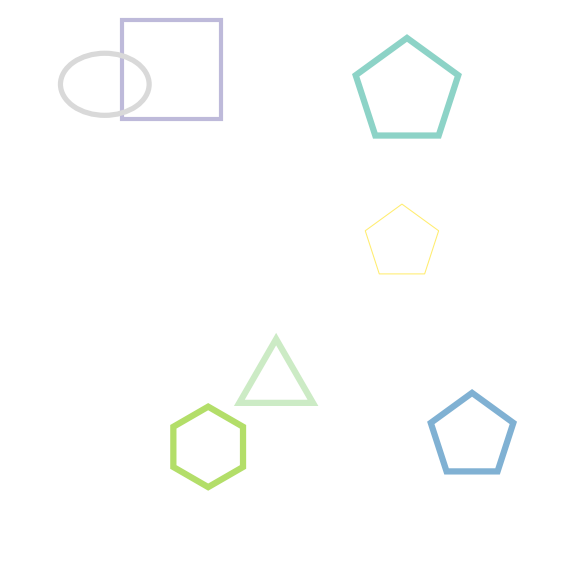[{"shape": "pentagon", "thickness": 3, "radius": 0.47, "center": [0.705, 0.84]}, {"shape": "square", "thickness": 2, "radius": 0.43, "center": [0.297, 0.878]}, {"shape": "pentagon", "thickness": 3, "radius": 0.38, "center": [0.817, 0.244]}, {"shape": "hexagon", "thickness": 3, "radius": 0.35, "center": [0.36, 0.225]}, {"shape": "oval", "thickness": 2.5, "radius": 0.38, "center": [0.181, 0.853]}, {"shape": "triangle", "thickness": 3, "radius": 0.37, "center": [0.478, 0.338]}, {"shape": "pentagon", "thickness": 0.5, "radius": 0.33, "center": [0.696, 0.579]}]